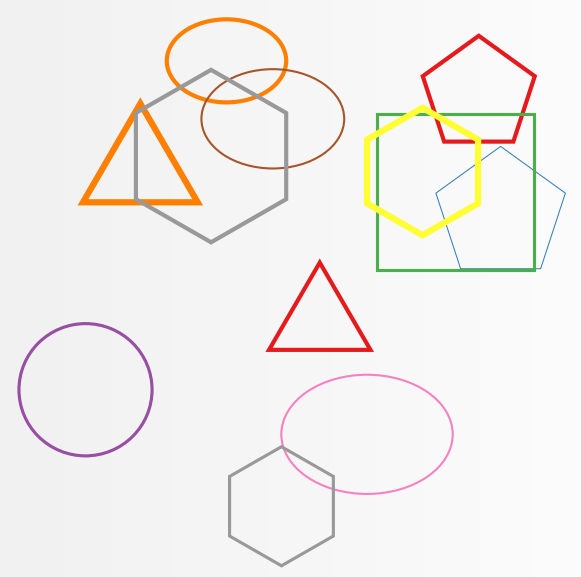[{"shape": "pentagon", "thickness": 2, "radius": 0.51, "center": [0.824, 0.836]}, {"shape": "triangle", "thickness": 2, "radius": 0.5, "center": [0.55, 0.444]}, {"shape": "pentagon", "thickness": 0.5, "radius": 0.59, "center": [0.861, 0.629]}, {"shape": "square", "thickness": 1.5, "radius": 0.68, "center": [0.784, 0.667]}, {"shape": "circle", "thickness": 1.5, "radius": 0.57, "center": [0.147, 0.324]}, {"shape": "triangle", "thickness": 3, "radius": 0.57, "center": [0.241, 0.706]}, {"shape": "oval", "thickness": 2, "radius": 0.51, "center": [0.39, 0.894]}, {"shape": "hexagon", "thickness": 3, "radius": 0.55, "center": [0.727, 0.702]}, {"shape": "oval", "thickness": 1, "radius": 0.61, "center": [0.469, 0.793]}, {"shape": "oval", "thickness": 1, "radius": 0.74, "center": [0.631, 0.247]}, {"shape": "hexagon", "thickness": 1.5, "radius": 0.52, "center": [0.484, 0.123]}, {"shape": "hexagon", "thickness": 2, "radius": 0.75, "center": [0.363, 0.729]}]